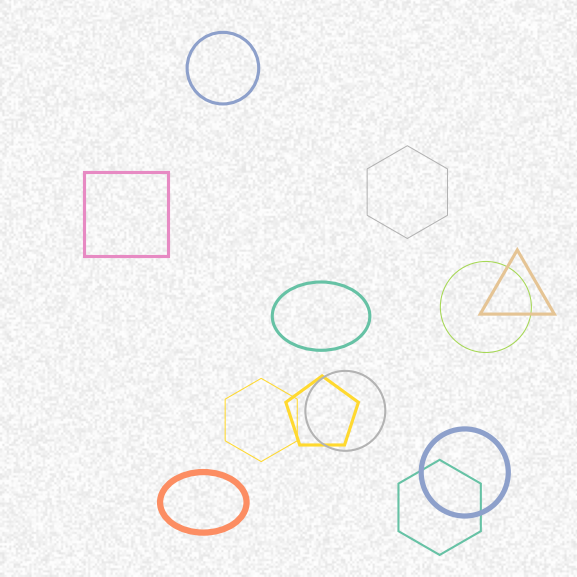[{"shape": "oval", "thickness": 1.5, "radius": 0.42, "center": [0.556, 0.452]}, {"shape": "hexagon", "thickness": 1, "radius": 0.41, "center": [0.761, 0.121]}, {"shape": "oval", "thickness": 3, "radius": 0.37, "center": [0.352, 0.129]}, {"shape": "circle", "thickness": 1.5, "radius": 0.31, "center": [0.386, 0.881]}, {"shape": "circle", "thickness": 2.5, "radius": 0.38, "center": [0.805, 0.181]}, {"shape": "square", "thickness": 1.5, "radius": 0.36, "center": [0.218, 0.629]}, {"shape": "circle", "thickness": 0.5, "radius": 0.39, "center": [0.841, 0.468]}, {"shape": "pentagon", "thickness": 1.5, "radius": 0.33, "center": [0.558, 0.282]}, {"shape": "hexagon", "thickness": 0.5, "radius": 0.36, "center": [0.452, 0.272]}, {"shape": "triangle", "thickness": 1.5, "radius": 0.37, "center": [0.896, 0.492]}, {"shape": "circle", "thickness": 1, "radius": 0.35, "center": [0.598, 0.288]}, {"shape": "hexagon", "thickness": 0.5, "radius": 0.4, "center": [0.705, 0.666]}]